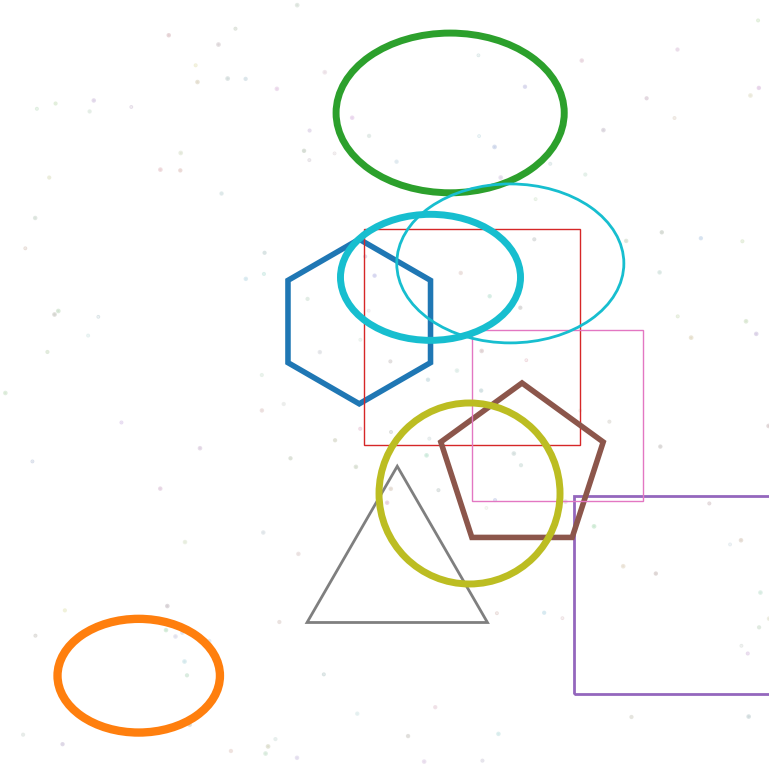[{"shape": "hexagon", "thickness": 2, "radius": 0.53, "center": [0.467, 0.582]}, {"shape": "oval", "thickness": 3, "radius": 0.53, "center": [0.18, 0.122]}, {"shape": "oval", "thickness": 2.5, "radius": 0.74, "center": [0.585, 0.853]}, {"shape": "square", "thickness": 0.5, "radius": 0.7, "center": [0.613, 0.563]}, {"shape": "square", "thickness": 1, "radius": 0.65, "center": [0.874, 0.227]}, {"shape": "pentagon", "thickness": 2, "radius": 0.55, "center": [0.678, 0.392]}, {"shape": "square", "thickness": 0.5, "radius": 0.56, "center": [0.724, 0.461]}, {"shape": "triangle", "thickness": 1, "radius": 0.68, "center": [0.516, 0.259]}, {"shape": "circle", "thickness": 2.5, "radius": 0.59, "center": [0.61, 0.359]}, {"shape": "oval", "thickness": 1, "radius": 0.74, "center": [0.663, 0.658]}, {"shape": "oval", "thickness": 2.5, "radius": 0.58, "center": [0.559, 0.64]}]